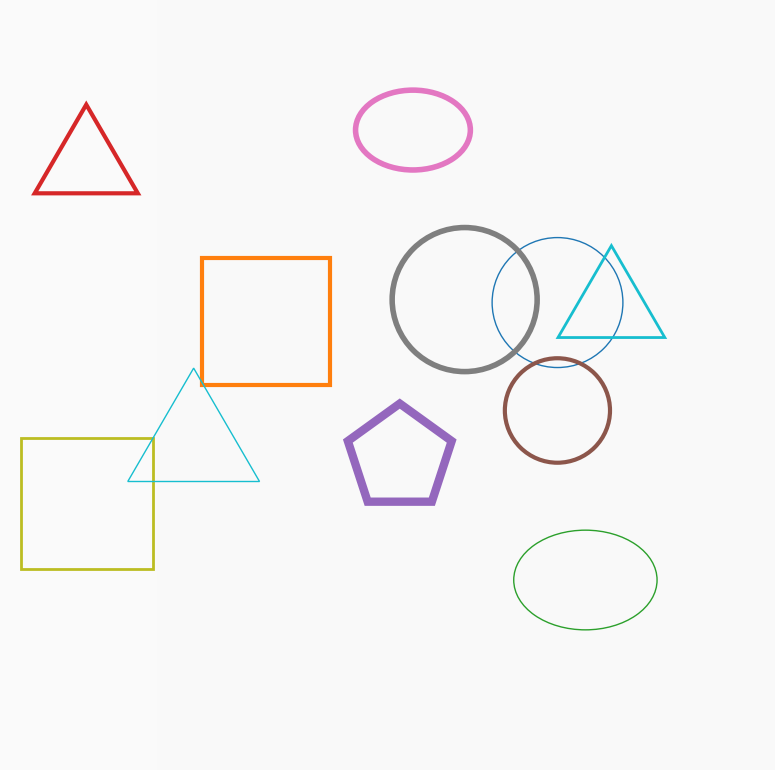[{"shape": "circle", "thickness": 0.5, "radius": 0.42, "center": [0.719, 0.607]}, {"shape": "square", "thickness": 1.5, "radius": 0.41, "center": [0.343, 0.583]}, {"shape": "oval", "thickness": 0.5, "radius": 0.46, "center": [0.755, 0.247]}, {"shape": "triangle", "thickness": 1.5, "radius": 0.38, "center": [0.111, 0.787]}, {"shape": "pentagon", "thickness": 3, "radius": 0.35, "center": [0.516, 0.405]}, {"shape": "circle", "thickness": 1.5, "radius": 0.34, "center": [0.719, 0.467]}, {"shape": "oval", "thickness": 2, "radius": 0.37, "center": [0.533, 0.831]}, {"shape": "circle", "thickness": 2, "radius": 0.47, "center": [0.6, 0.611]}, {"shape": "square", "thickness": 1, "radius": 0.43, "center": [0.112, 0.346]}, {"shape": "triangle", "thickness": 1, "radius": 0.4, "center": [0.789, 0.601]}, {"shape": "triangle", "thickness": 0.5, "radius": 0.49, "center": [0.25, 0.424]}]